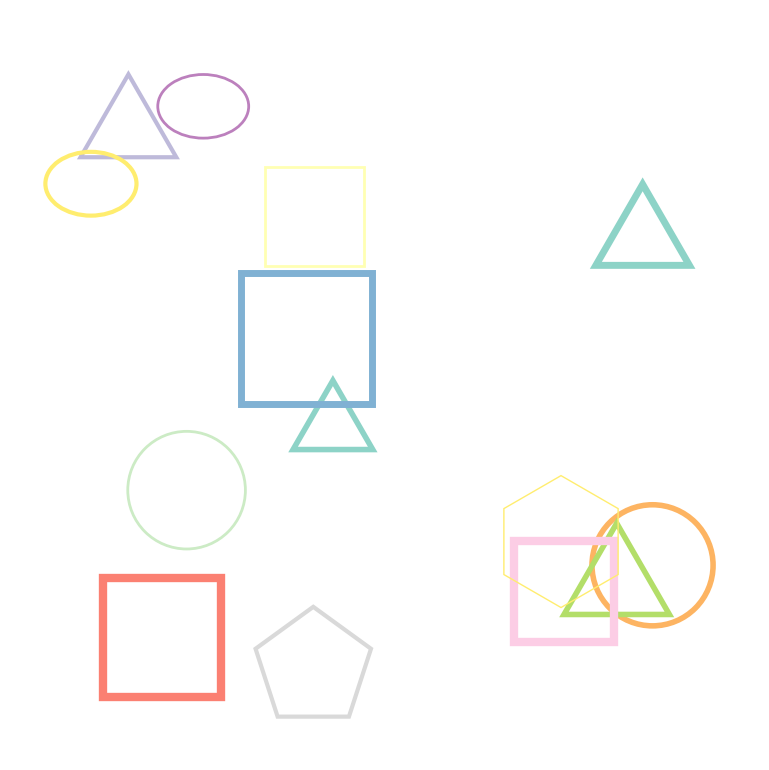[{"shape": "triangle", "thickness": 2.5, "radius": 0.35, "center": [0.835, 0.69]}, {"shape": "triangle", "thickness": 2, "radius": 0.3, "center": [0.432, 0.446]}, {"shape": "square", "thickness": 1, "radius": 0.32, "center": [0.409, 0.719]}, {"shape": "triangle", "thickness": 1.5, "radius": 0.36, "center": [0.167, 0.832]}, {"shape": "square", "thickness": 3, "radius": 0.38, "center": [0.21, 0.172]}, {"shape": "square", "thickness": 2.5, "radius": 0.43, "center": [0.398, 0.561]}, {"shape": "circle", "thickness": 2, "radius": 0.39, "center": [0.847, 0.266]}, {"shape": "triangle", "thickness": 2, "radius": 0.4, "center": [0.801, 0.241]}, {"shape": "square", "thickness": 3, "radius": 0.33, "center": [0.733, 0.232]}, {"shape": "pentagon", "thickness": 1.5, "radius": 0.39, "center": [0.407, 0.133]}, {"shape": "oval", "thickness": 1, "radius": 0.3, "center": [0.264, 0.862]}, {"shape": "circle", "thickness": 1, "radius": 0.38, "center": [0.242, 0.363]}, {"shape": "hexagon", "thickness": 0.5, "radius": 0.43, "center": [0.729, 0.297]}, {"shape": "oval", "thickness": 1.5, "radius": 0.3, "center": [0.118, 0.761]}]